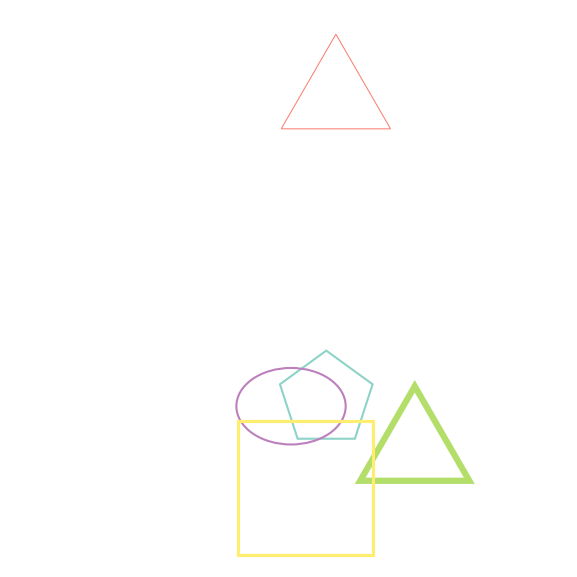[{"shape": "pentagon", "thickness": 1, "radius": 0.42, "center": [0.565, 0.308]}, {"shape": "triangle", "thickness": 0.5, "radius": 0.55, "center": [0.582, 0.831]}, {"shape": "triangle", "thickness": 3, "radius": 0.55, "center": [0.718, 0.221]}, {"shape": "oval", "thickness": 1, "radius": 0.47, "center": [0.504, 0.296]}, {"shape": "square", "thickness": 1.5, "radius": 0.58, "center": [0.529, 0.154]}]